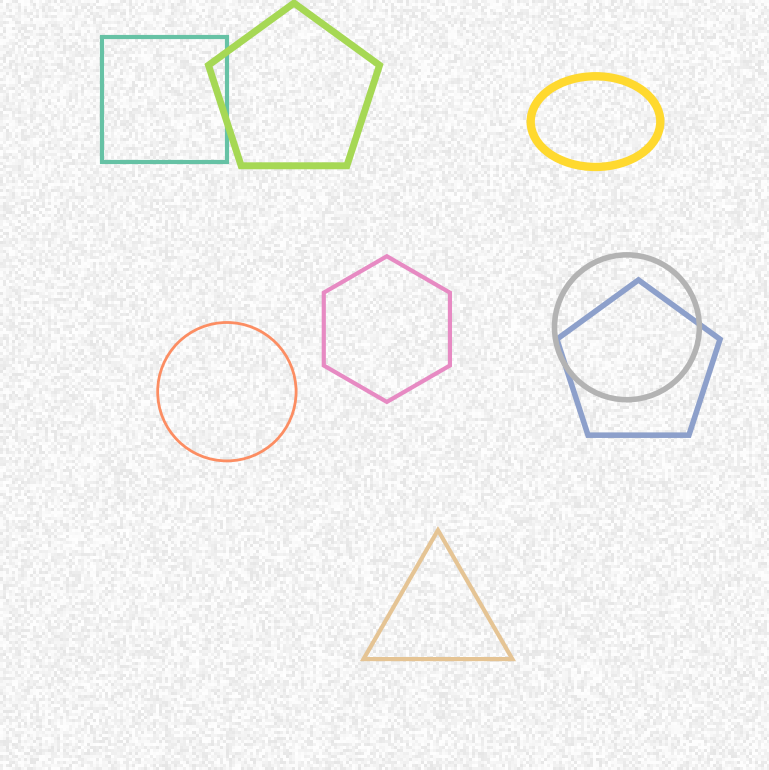[{"shape": "square", "thickness": 1.5, "radius": 0.41, "center": [0.213, 0.871]}, {"shape": "circle", "thickness": 1, "radius": 0.45, "center": [0.295, 0.491]}, {"shape": "pentagon", "thickness": 2, "radius": 0.56, "center": [0.829, 0.525]}, {"shape": "hexagon", "thickness": 1.5, "radius": 0.47, "center": [0.502, 0.573]}, {"shape": "pentagon", "thickness": 2.5, "radius": 0.58, "center": [0.382, 0.879]}, {"shape": "oval", "thickness": 3, "radius": 0.42, "center": [0.773, 0.842]}, {"shape": "triangle", "thickness": 1.5, "radius": 0.56, "center": [0.569, 0.2]}, {"shape": "circle", "thickness": 2, "radius": 0.47, "center": [0.814, 0.575]}]